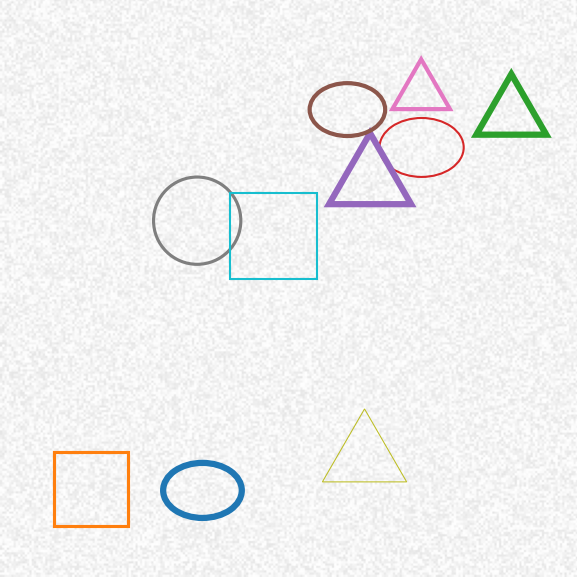[{"shape": "oval", "thickness": 3, "radius": 0.34, "center": [0.351, 0.15]}, {"shape": "square", "thickness": 1.5, "radius": 0.32, "center": [0.157, 0.153]}, {"shape": "triangle", "thickness": 3, "radius": 0.35, "center": [0.885, 0.801]}, {"shape": "oval", "thickness": 1, "radius": 0.36, "center": [0.73, 0.744]}, {"shape": "triangle", "thickness": 3, "radius": 0.41, "center": [0.641, 0.687]}, {"shape": "oval", "thickness": 2, "radius": 0.33, "center": [0.602, 0.809]}, {"shape": "triangle", "thickness": 2, "radius": 0.29, "center": [0.729, 0.839]}, {"shape": "circle", "thickness": 1.5, "radius": 0.38, "center": [0.341, 0.617]}, {"shape": "triangle", "thickness": 0.5, "radius": 0.42, "center": [0.631, 0.207]}, {"shape": "square", "thickness": 1, "radius": 0.37, "center": [0.474, 0.59]}]